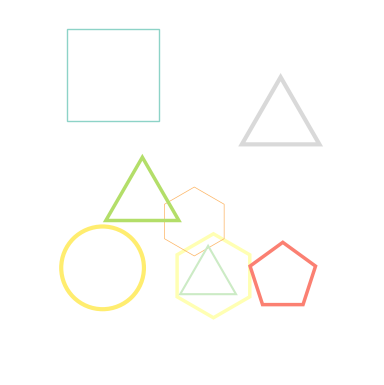[{"shape": "square", "thickness": 1, "radius": 0.6, "center": [0.294, 0.805]}, {"shape": "hexagon", "thickness": 2.5, "radius": 0.54, "center": [0.554, 0.284]}, {"shape": "pentagon", "thickness": 2.5, "radius": 0.45, "center": [0.735, 0.281]}, {"shape": "hexagon", "thickness": 0.5, "radius": 0.45, "center": [0.505, 0.425]}, {"shape": "triangle", "thickness": 2.5, "radius": 0.55, "center": [0.37, 0.482]}, {"shape": "triangle", "thickness": 3, "radius": 0.58, "center": [0.729, 0.683]}, {"shape": "triangle", "thickness": 1.5, "radius": 0.42, "center": [0.541, 0.278]}, {"shape": "circle", "thickness": 3, "radius": 0.54, "center": [0.266, 0.304]}]